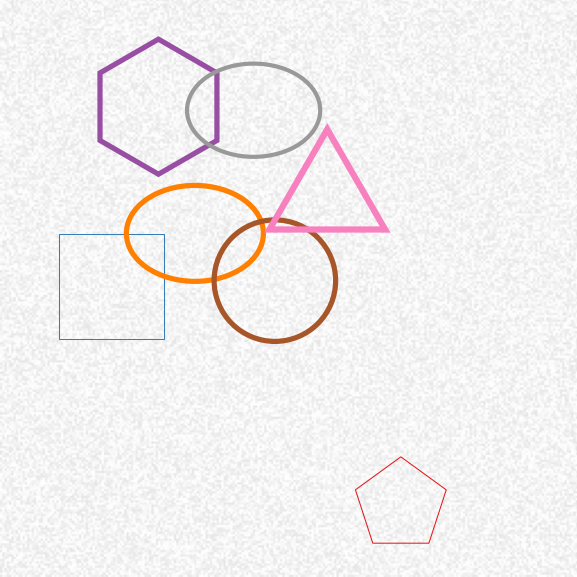[{"shape": "pentagon", "thickness": 0.5, "radius": 0.41, "center": [0.694, 0.125]}, {"shape": "square", "thickness": 0.5, "radius": 0.45, "center": [0.194, 0.502]}, {"shape": "hexagon", "thickness": 2.5, "radius": 0.58, "center": [0.274, 0.814]}, {"shape": "oval", "thickness": 2.5, "radius": 0.59, "center": [0.337, 0.595]}, {"shape": "circle", "thickness": 2.5, "radius": 0.53, "center": [0.476, 0.513]}, {"shape": "triangle", "thickness": 3, "radius": 0.58, "center": [0.567, 0.66]}, {"shape": "oval", "thickness": 2, "radius": 0.58, "center": [0.439, 0.808]}]